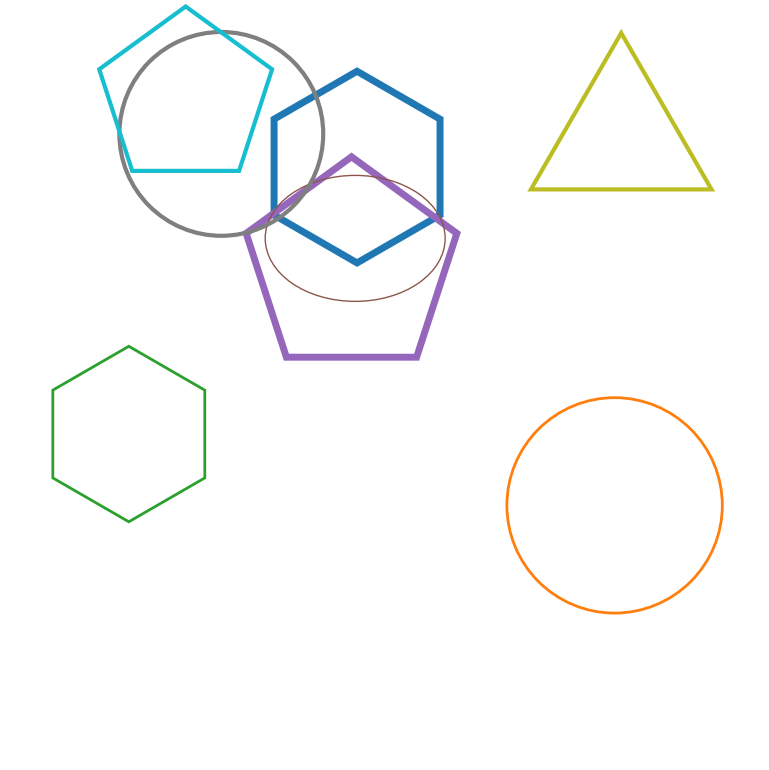[{"shape": "hexagon", "thickness": 2.5, "radius": 0.62, "center": [0.464, 0.783]}, {"shape": "circle", "thickness": 1, "radius": 0.7, "center": [0.798, 0.344]}, {"shape": "hexagon", "thickness": 1, "radius": 0.57, "center": [0.167, 0.436]}, {"shape": "pentagon", "thickness": 2.5, "radius": 0.72, "center": [0.456, 0.652]}, {"shape": "oval", "thickness": 0.5, "radius": 0.58, "center": [0.461, 0.69]}, {"shape": "circle", "thickness": 1.5, "radius": 0.66, "center": [0.287, 0.826]}, {"shape": "triangle", "thickness": 1.5, "radius": 0.68, "center": [0.807, 0.822]}, {"shape": "pentagon", "thickness": 1.5, "radius": 0.59, "center": [0.241, 0.874]}]